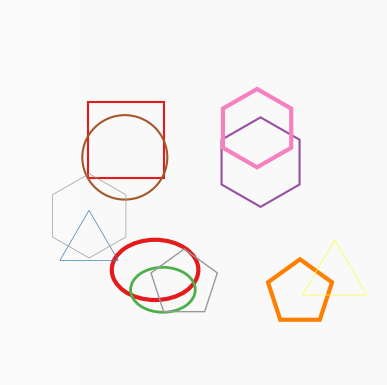[{"shape": "square", "thickness": 1.5, "radius": 0.49, "center": [0.325, 0.636]}, {"shape": "oval", "thickness": 3, "radius": 0.56, "center": [0.4, 0.299]}, {"shape": "triangle", "thickness": 0.5, "radius": 0.43, "center": [0.23, 0.367]}, {"shape": "oval", "thickness": 2, "radius": 0.42, "center": [0.42, 0.247]}, {"shape": "hexagon", "thickness": 1.5, "radius": 0.58, "center": [0.672, 0.579]}, {"shape": "pentagon", "thickness": 3, "radius": 0.43, "center": [0.774, 0.24]}, {"shape": "triangle", "thickness": 0.5, "radius": 0.48, "center": [0.864, 0.282]}, {"shape": "circle", "thickness": 1.5, "radius": 0.55, "center": [0.322, 0.591]}, {"shape": "hexagon", "thickness": 3, "radius": 0.51, "center": [0.663, 0.667]}, {"shape": "pentagon", "thickness": 1, "radius": 0.45, "center": [0.475, 0.263]}, {"shape": "hexagon", "thickness": 0.5, "radius": 0.55, "center": [0.23, 0.439]}]